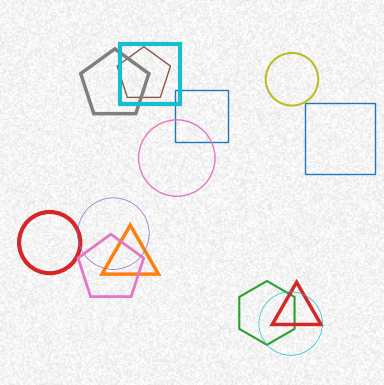[{"shape": "square", "thickness": 1, "radius": 0.46, "center": [0.883, 0.641]}, {"shape": "square", "thickness": 1, "radius": 0.34, "center": [0.523, 0.699]}, {"shape": "triangle", "thickness": 2.5, "radius": 0.42, "center": [0.338, 0.33]}, {"shape": "hexagon", "thickness": 1.5, "radius": 0.41, "center": [0.693, 0.187]}, {"shape": "triangle", "thickness": 2.5, "radius": 0.37, "center": [0.77, 0.194]}, {"shape": "circle", "thickness": 3, "radius": 0.4, "center": [0.129, 0.37]}, {"shape": "circle", "thickness": 0.5, "radius": 0.46, "center": [0.295, 0.393]}, {"shape": "pentagon", "thickness": 1, "radius": 0.36, "center": [0.374, 0.806]}, {"shape": "circle", "thickness": 1, "radius": 0.5, "center": [0.459, 0.589]}, {"shape": "pentagon", "thickness": 2, "radius": 0.45, "center": [0.288, 0.302]}, {"shape": "pentagon", "thickness": 2.5, "radius": 0.47, "center": [0.298, 0.78]}, {"shape": "circle", "thickness": 1.5, "radius": 0.34, "center": [0.758, 0.794]}, {"shape": "square", "thickness": 3, "radius": 0.39, "center": [0.389, 0.807]}, {"shape": "circle", "thickness": 0.5, "radius": 0.41, "center": [0.755, 0.16]}]